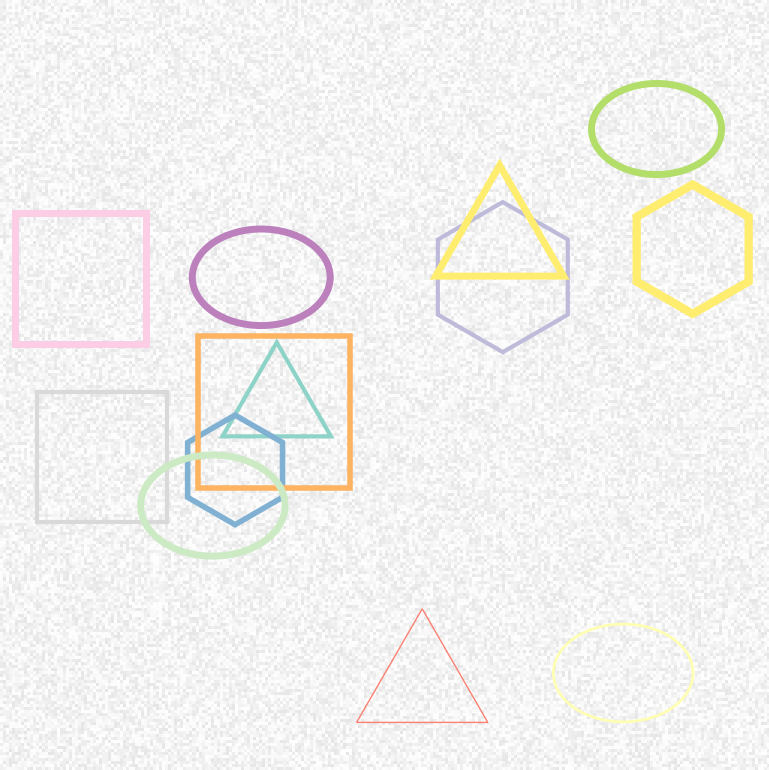[{"shape": "triangle", "thickness": 1.5, "radius": 0.41, "center": [0.359, 0.474]}, {"shape": "oval", "thickness": 1, "radius": 0.45, "center": [0.809, 0.126]}, {"shape": "hexagon", "thickness": 1.5, "radius": 0.49, "center": [0.653, 0.64]}, {"shape": "triangle", "thickness": 0.5, "radius": 0.49, "center": [0.548, 0.111]}, {"shape": "hexagon", "thickness": 2, "radius": 0.36, "center": [0.305, 0.39]}, {"shape": "square", "thickness": 2, "radius": 0.49, "center": [0.356, 0.465]}, {"shape": "oval", "thickness": 2.5, "radius": 0.42, "center": [0.853, 0.832]}, {"shape": "square", "thickness": 2.5, "radius": 0.43, "center": [0.105, 0.638]}, {"shape": "square", "thickness": 1.5, "radius": 0.42, "center": [0.133, 0.407]}, {"shape": "oval", "thickness": 2.5, "radius": 0.45, "center": [0.339, 0.64]}, {"shape": "oval", "thickness": 2.5, "radius": 0.47, "center": [0.276, 0.343]}, {"shape": "hexagon", "thickness": 3, "radius": 0.42, "center": [0.9, 0.676]}, {"shape": "triangle", "thickness": 2.5, "radius": 0.48, "center": [0.649, 0.689]}]